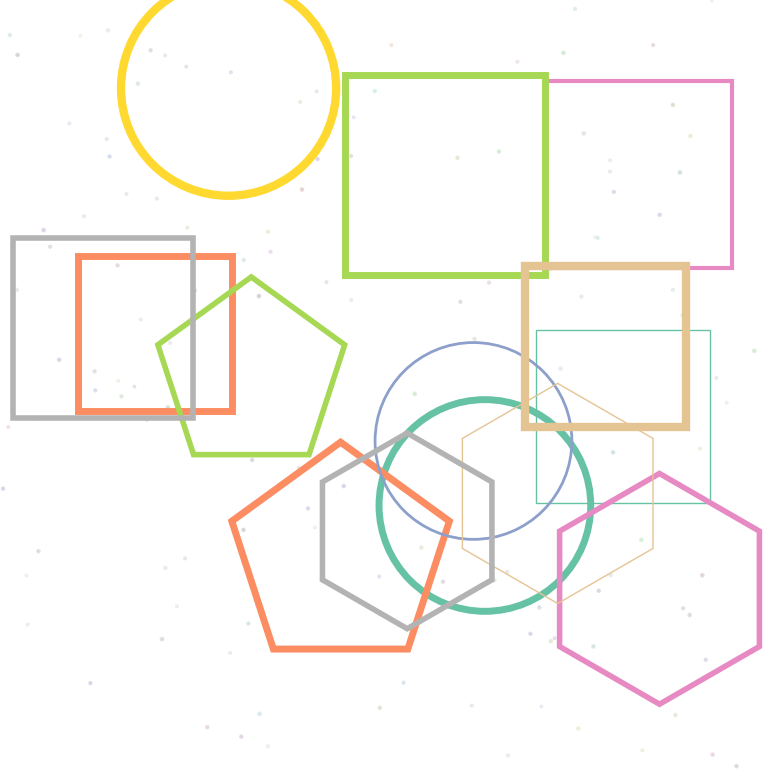[{"shape": "circle", "thickness": 2.5, "radius": 0.69, "center": [0.63, 0.344]}, {"shape": "square", "thickness": 0.5, "radius": 0.56, "center": [0.809, 0.459]}, {"shape": "square", "thickness": 2.5, "radius": 0.5, "center": [0.201, 0.567]}, {"shape": "pentagon", "thickness": 2.5, "radius": 0.74, "center": [0.442, 0.277]}, {"shape": "circle", "thickness": 1, "radius": 0.64, "center": [0.615, 0.427]}, {"shape": "square", "thickness": 1.5, "radius": 0.61, "center": [0.83, 0.773]}, {"shape": "hexagon", "thickness": 2, "radius": 0.75, "center": [0.856, 0.235]}, {"shape": "pentagon", "thickness": 2, "radius": 0.64, "center": [0.326, 0.513]}, {"shape": "square", "thickness": 2.5, "radius": 0.65, "center": [0.578, 0.773]}, {"shape": "circle", "thickness": 3, "radius": 0.7, "center": [0.297, 0.885]}, {"shape": "hexagon", "thickness": 0.5, "radius": 0.71, "center": [0.724, 0.359]}, {"shape": "square", "thickness": 3, "radius": 0.52, "center": [0.786, 0.55]}, {"shape": "hexagon", "thickness": 2, "radius": 0.64, "center": [0.529, 0.311]}, {"shape": "square", "thickness": 2, "radius": 0.58, "center": [0.134, 0.575]}]